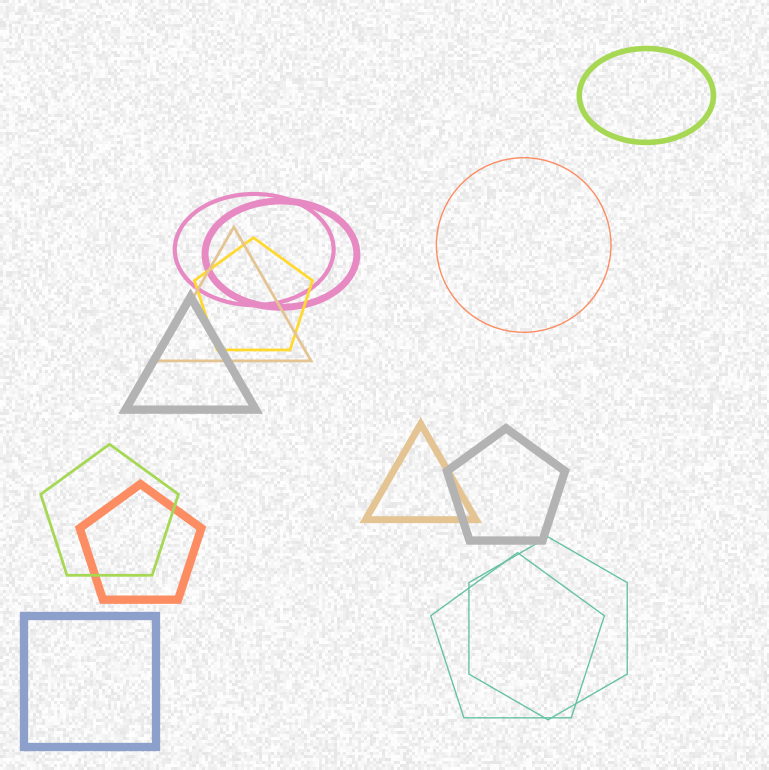[{"shape": "hexagon", "thickness": 0.5, "radius": 0.59, "center": [0.712, 0.184]}, {"shape": "pentagon", "thickness": 0.5, "radius": 0.59, "center": [0.672, 0.164]}, {"shape": "circle", "thickness": 0.5, "radius": 0.57, "center": [0.68, 0.682]}, {"shape": "pentagon", "thickness": 3, "radius": 0.42, "center": [0.182, 0.288]}, {"shape": "square", "thickness": 3, "radius": 0.43, "center": [0.117, 0.115]}, {"shape": "oval", "thickness": 1.5, "radius": 0.52, "center": [0.33, 0.676]}, {"shape": "oval", "thickness": 2.5, "radius": 0.49, "center": [0.365, 0.67]}, {"shape": "pentagon", "thickness": 1, "radius": 0.47, "center": [0.142, 0.329]}, {"shape": "oval", "thickness": 2, "radius": 0.44, "center": [0.839, 0.876]}, {"shape": "pentagon", "thickness": 1, "radius": 0.4, "center": [0.329, 0.611]}, {"shape": "triangle", "thickness": 1, "radius": 0.58, "center": [0.304, 0.589]}, {"shape": "triangle", "thickness": 2.5, "radius": 0.41, "center": [0.546, 0.367]}, {"shape": "triangle", "thickness": 3, "radius": 0.49, "center": [0.248, 0.517]}, {"shape": "pentagon", "thickness": 3, "radius": 0.4, "center": [0.657, 0.363]}]